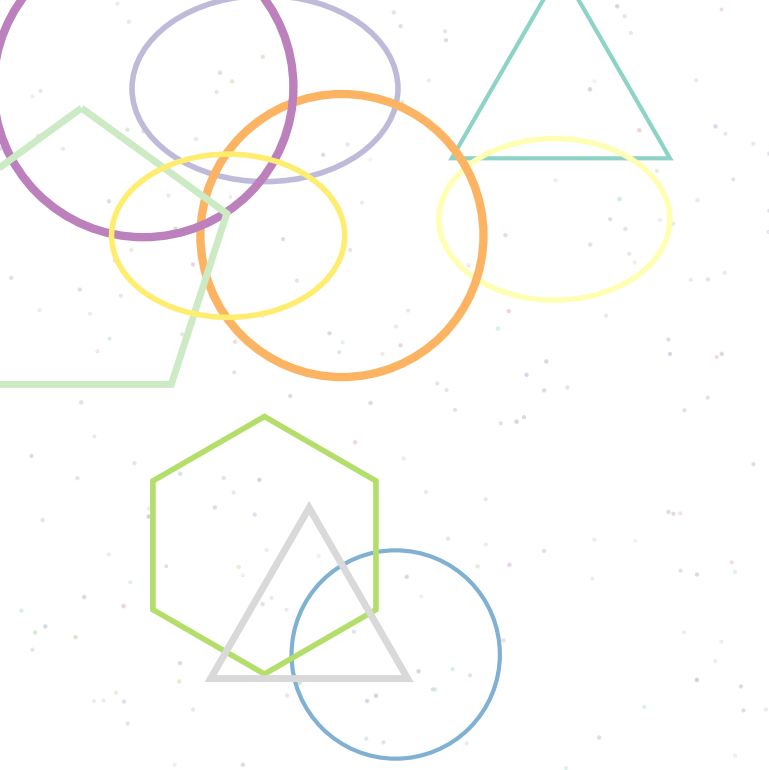[{"shape": "triangle", "thickness": 1.5, "radius": 0.82, "center": [0.728, 0.876]}, {"shape": "oval", "thickness": 2, "radius": 0.75, "center": [0.72, 0.715]}, {"shape": "oval", "thickness": 2, "radius": 0.86, "center": [0.344, 0.885]}, {"shape": "circle", "thickness": 1.5, "radius": 0.68, "center": [0.514, 0.15]}, {"shape": "circle", "thickness": 3, "radius": 0.92, "center": [0.444, 0.694]}, {"shape": "hexagon", "thickness": 2, "radius": 0.84, "center": [0.343, 0.292]}, {"shape": "triangle", "thickness": 2.5, "radius": 0.74, "center": [0.401, 0.193]}, {"shape": "circle", "thickness": 3, "radius": 0.97, "center": [0.186, 0.887]}, {"shape": "pentagon", "thickness": 2.5, "radius": 0.99, "center": [0.106, 0.661]}, {"shape": "oval", "thickness": 2, "radius": 0.76, "center": [0.296, 0.694]}]